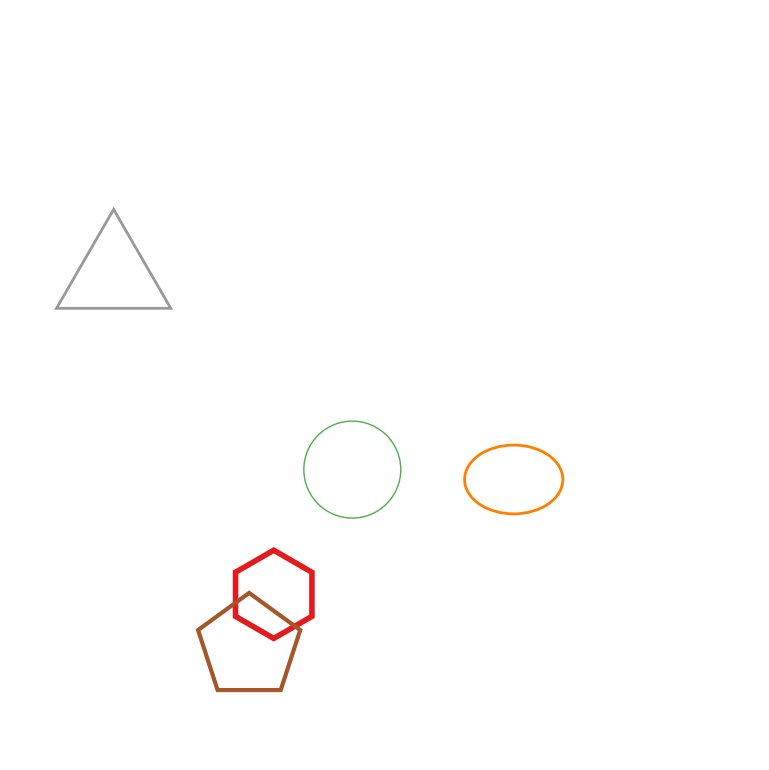[{"shape": "hexagon", "thickness": 2, "radius": 0.29, "center": [0.356, 0.228]}, {"shape": "circle", "thickness": 0.5, "radius": 0.31, "center": [0.458, 0.39]}, {"shape": "oval", "thickness": 1, "radius": 0.32, "center": [0.667, 0.377]}, {"shape": "pentagon", "thickness": 1.5, "radius": 0.35, "center": [0.324, 0.16]}, {"shape": "triangle", "thickness": 1, "radius": 0.43, "center": [0.148, 0.642]}]